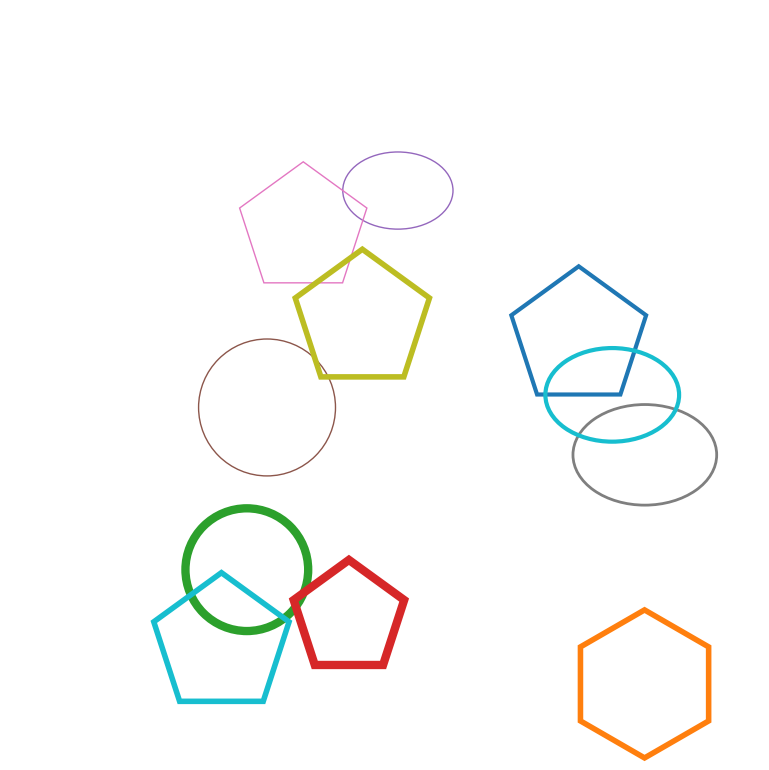[{"shape": "pentagon", "thickness": 1.5, "radius": 0.46, "center": [0.752, 0.562]}, {"shape": "hexagon", "thickness": 2, "radius": 0.48, "center": [0.837, 0.112]}, {"shape": "circle", "thickness": 3, "radius": 0.4, "center": [0.321, 0.26]}, {"shape": "pentagon", "thickness": 3, "radius": 0.38, "center": [0.453, 0.197]}, {"shape": "oval", "thickness": 0.5, "radius": 0.36, "center": [0.517, 0.753]}, {"shape": "circle", "thickness": 0.5, "radius": 0.44, "center": [0.347, 0.471]}, {"shape": "pentagon", "thickness": 0.5, "radius": 0.43, "center": [0.394, 0.703]}, {"shape": "oval", "thickness": 1, "radius": 0.47, "center": [0.837, 0.409]}, {"shape": "pentagon", "thickness": 2, "radius": 0.46, "center": [0.471, 0.585]}, {"shape": "oval", "thickness": 1.5, "radius": 0.43, "center": [0.795, 0.487]}, {"shape": "pentagon", "thickness": 2, "radius": 0.46, "center": [0.288, 0.164]}]